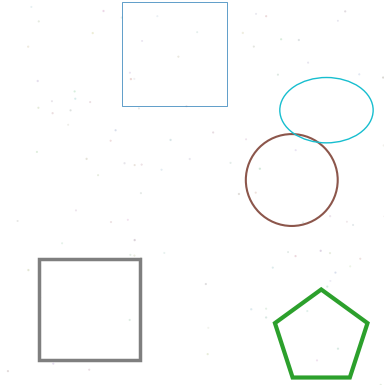[{"shape": "square", "thickness": 0.5, "radius": 0.68, "center": [0.454, 0.859]}, {"shape": "pentagon", "thickness": 3, "radius": 0.63, "center": [0.834, 0.122]}, {"shape": "circle", "thickness": 1.5, "radius": 0.6, "center": [0.758, 0.532]}, {"shape": "square", "thickness": 2.5, "radius": 0.66, "center": [0.232, 0.196]}, {"shape": "oval", "thickness": 1, "radius": 0.61, "center": [0.848, 0.714]}]